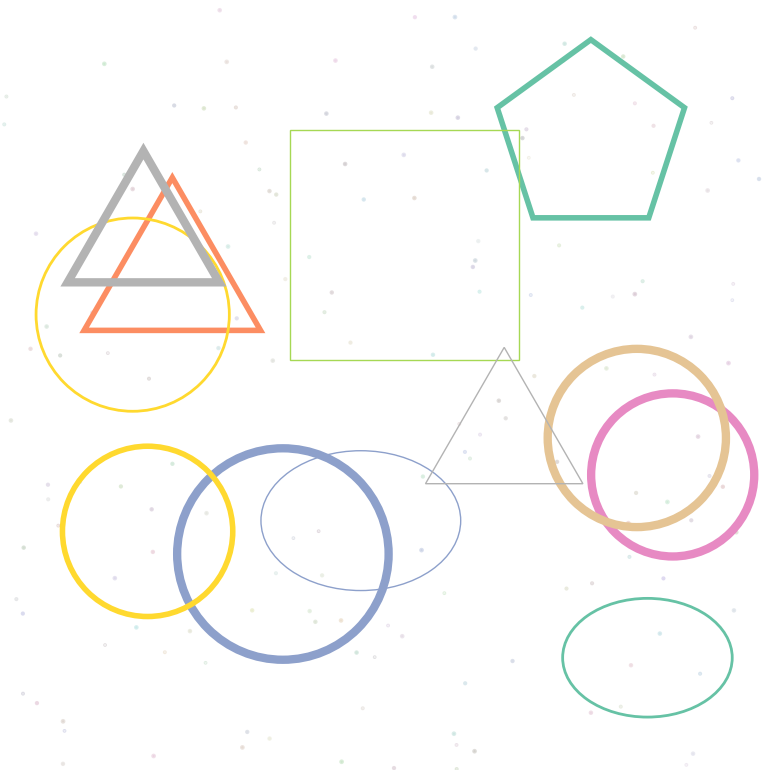[{"shape": "oval", "thickness": 1, "radius": 0.55, "center": [0.841, 0.146]}, {"shape": "pentagon", "thickness": 2, "radius": 0.64, "center": [0.767, 0.821]}, {"shape": "triangle", "thickness": 2, "radius": 0.66, "center": [0.224, 0.637]}, {"shape": "circle", "thickness": 3, "radius": 0.69, "center": [0.367, 0.28]}, {"shape": "oval", "thickness": 0.5, "radius": 0.65, "center": [0.469, 0.324]}, {"shape": "circle", "thickness": 3, "radius": 0.53, "center": [0.874, 0.383]}, {"shape": "square", "thickness": 0.5, "radius": 0.75, "center": [0.525, 0.682]}, {"shape": "circle", "thickness": 1, "radius": 0.63, "center": [0.172, 0.591]}, {"shape": "circle", "thickness": 2, "radius": 0.55, "center": [0.192, 0.31]}, {"shape": "circle", "thickness": 3, "radius": 0.58, "center": [0.827, 0.431]}, {"shape": "triangle", "thickness": 0.5, "radius": 0.59, "center": [0.655, 0.431]}, {"shape": "triangle", "thickness": 3, "radius": 0.57, "center": [0.186, 0.69]}]